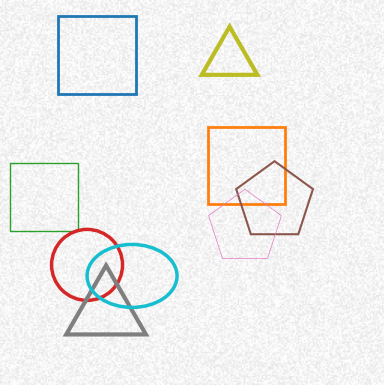[{"shape": "square", "thickness": 2, "radius": 0.51, "center": [0.251, 0.857]}, {"shape": "square", "thickness": 2, "radius": 0.5, "center": [0.64, 0.571]}, {"shape": "square", "thickness": 1, "radius": 0.44, "center": [0.114, 0.489]}, {"shape": "circle", "thickness": 2.5, "radius": 0.46, "center": [0.226, 0.312]}, {"shape": "pentagon", "thickness": 1.5, "radius": 0.52, "center": [0.713, 0.476]}, {"shape": "pentagon", "thickness": 0.5, "radius": 0.5, "center": [0.636, 0.409]}, {"shape": "triangle", "thickness": 3, "radius": 0.6, "center": [0.276, 0.191]}, {"shape": "triangle", "thickness": 3, "radius": 0.42, "center": [0.596, 0.847]}, {"shape": "oval", "thickness": 2.5, "radius": 0.58, "center": [0.343, 0.283]}]